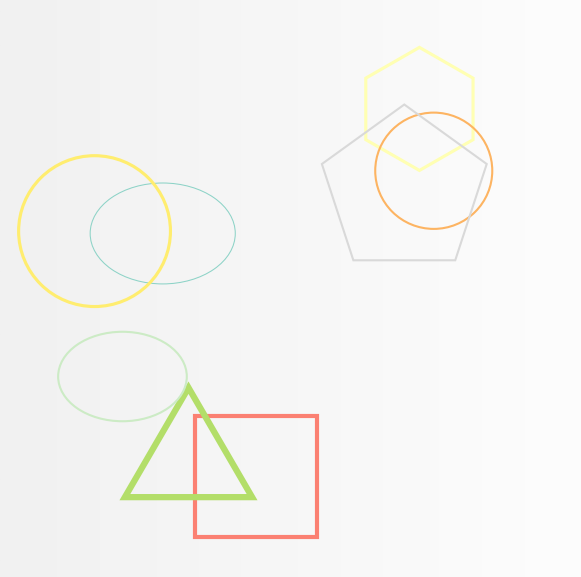[{"shape": "oval", "thickness": 0.5, "radius": 0.62, "center": [0.28, 0.595]}, {"shape": "hexagon", "thickness": 1.5, "radius": 0.53, "center": [0.722, 0.811]}, {"shape": "square", "thickness": 2, "radius": 0.52, "center": [0.441, 0.174]}, {"shape": "circle", "thickness": 1, "radius": 0.5, "center": [0.746, 0.703]}, {"shape": "triangle", "thickness": 3, "radius": 0.63, "center": [0.324, 0.201]}, {"shape": "pentagon", "thickness": 1, "radius": 0.75, "center": [0.696, 0.669]}, {"shape": "oval", "thickness": 1, "radius": 0.55, "center": [0.211, 0.347]}, {"shape": "circle", "thickness": 1.5, "radius": 0.65, "center": [0.163, 0.599]}]